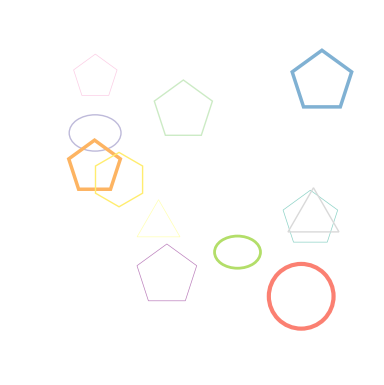[{"shape": "pentagon", "thickness": 0.5, "radius": 0.37, "center": [0.806, 0.431]}, {"shape": "triangle", "thickness": 0.5, "radius": 0.32, "center": [0.412, 0.417]}, {"shape": "oval", "thickness": 1, "radius": 0.34, "center": [0.247, 0.655]}, {"shape": "circle", "thickness": 3, "radius": 0.42, "center": [0.782, 0.23]}, {"shape": "pentagon", "thickness": 2.5, "radius": 0.41, "center": [0.836, 0.788]}, {"shape": "pentagon", "thickness": 2.5, "radius": 0.35, "center": [0.246, 0.565]}, {"shape": "oval", "thickness": 2, "radius": 0.3, "center": [0.617, 0.345]}, {"shape": "pentagon", "thickness": 0.5, "radius": 0.3, "center": [0.248, 0.8]}, {"shape": "triangle", "thickness": 1, "radius": 0.38, "center": [0.814, 0.436]}, {"shape": "pentagon", "thickness": 0.5, "radius": 0.41, "center": [0.433, 0.285]}, {"shape": "pentagon", "thickness": 1, "radius": 0.4, "center": [0.476, 0.713]}, {"shape": "hexagon", "thickness": 1, "radius": 0.35, "center": [0.309, 0.534]}]